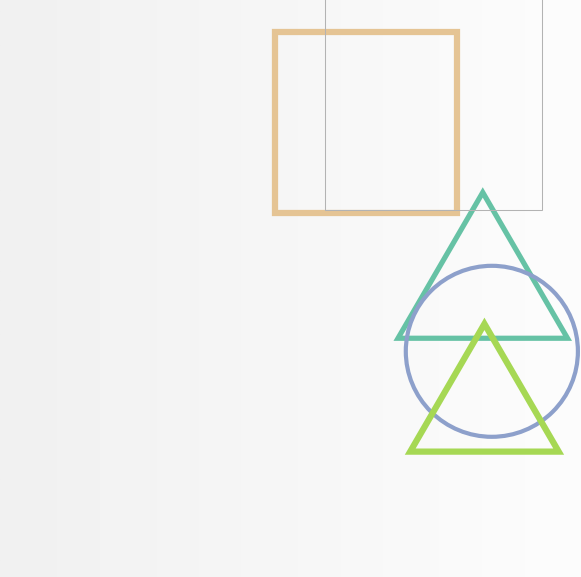[{"shape": "triangle", "thickness": 2.5, "radius": 0.84, "center": [0.831, 0.498]}, {"shape": "circle", "thickness": 2, "radius": 0.74, "center": [0.846, 0.391]}, {"shape": "triangle", "thickness": 3, "radius": 0.74, "center": [0.833, 0.291]}, {"shape": "square", "thickness": 3, "radius": 0.78, "center": [0.63, 0.787]}, {"shape": "square", "thickness": 0.5, "radius": 0.93, "center": [0.746, 0.823]}]